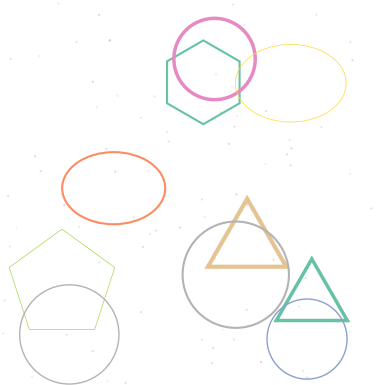[{"shape": "triangle", "thickness": 2.5, "radius": 0.53, "center": [0.81, 0.221]}, {"shape": "hexagon", "thickness": 1.5, "radius": 0.54, "center": [0.528, 0.786]}, {"shape": "oval", "thickness": 1.5, "radius": 0.67, "center": [0.295, 0.511]}, {"shape": "circle", "thickness": 1, "radius": 0.52, "center": [0.797, 0.119]}, {"shape": "circle", "thickness": 2.5, "radius": 0.53, "center": [0.557, 0.847]}, {"shape": "pentagon", "thickness": 0.5, "radius": 0.72, "center": [0.161, 0.261]}, {"shape": "oval", "thickness": 0.5, "radius": 0.72, "center": [0.755, 0.784]}, {"shape": "triangle", "thickness": 3, "radius": 0.59, "center": [0.642, 0.366]}, {"shape": "circle", "thickness": 1.5, "radius": 0.69, "center": [0.612, 0.287]}, {"shape": "circle", "thickness": 1, "radius": 0.64, "center": [0.18, 0.131]}]